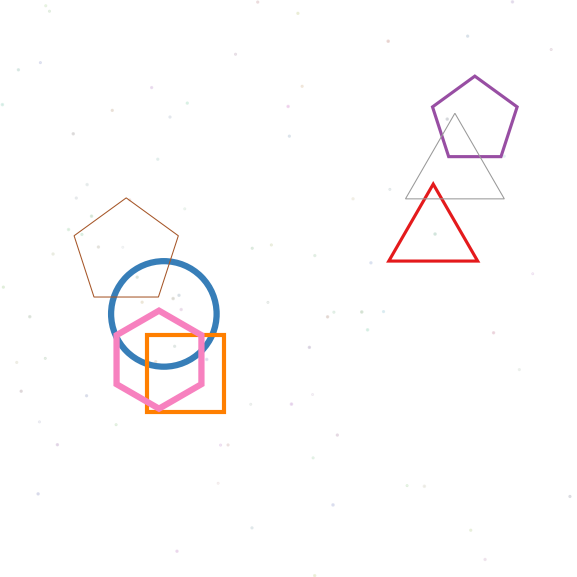[{"shape": "triangle", "thickness": 1.5, "radius": 0.44, "center": [0.75, 0.592]}, {"shape": "circle", "thickness": 3, "radius": 0.46, "center": [0.284, 0.456]}, {"shape": "pentagon", "thickness": 1.5, "radius": 0.39, "center": [0.822, 0.79]}, {"shape": "square", "thickness": 2, "radius": 0.34, "center": [0.321, 0.352]}, {"shape": "pentagon", "thickness": 0.5, "radius": 0.47, "center": [0.219, 0.562]}, {"shape": "hexagon", "thickness": 3, "radius": 0.42, "center": [0.275, 0.376]}, {"shape": "triangle", "thickness": 0.5, "radius": 0.49, "center": [0.788, 0.704]}]